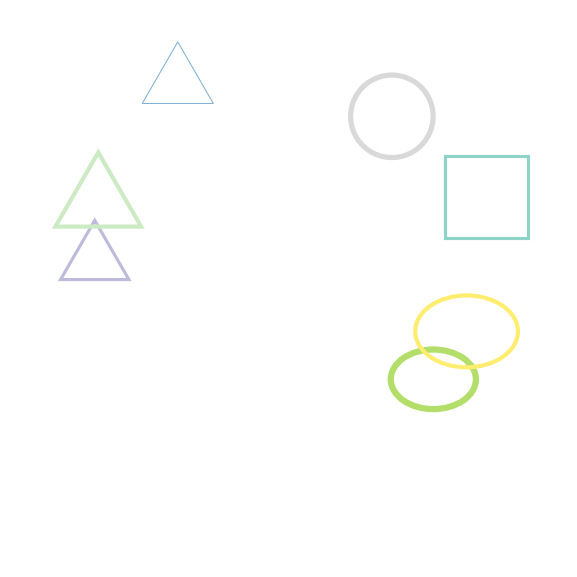[{"shape": "square", "thickness": 1.5, "radius": 0.36, "center": [0.842, 0.658]}, {"shape": "triangle", "thickness": 1.5, "radius": 0.34, "center": [0.164, 0.549]}, {"shape": "triangle", "thickness": 0.5, "radius": 0.36, "center": [0.308, 0.856]}, {"shape": "oval", "thickness": 3, "radius": 0.37, "center": [0.75, 0.342]}, {"shape": "circle", "thickness": 2.5, "radius": 0.36, "center": [0.679, 0.798]}, {"shape": "triangle", "thickness": 2, "radius": 0.43, "center": [0.17, 0.65]}, {"shape": "oval", "thickness": 2, "radius": 0.44, "center": [0.808, 0.425]}]